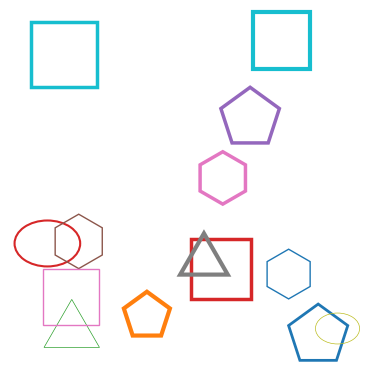[{"shape": "hexagon", "thickness": 1, "radius": 0.32, "center": [0.75, 0.288]}, {"shape": "pentagon", "thickness": 2, "radius": 0.4, "center": [0.826, 0.129]}, {"shape": "pentagon", "thickness": 3, "radius": 0.31, "center": [0.382, 0.179]}, {"shape": "triangle", "thickness": 0.5, "radius": 0.42, "center": [0.186, 0.139]}, {"shape": "square", "thickness": 2.5, "radius": 0.39, "center": [0.574, 0.301]}, {"shape": "oval", "thickness": 1.5, "radius": 0.43, "center": [0.123, 0.368]}, {"shape": "pentagon", "thickness": 2.5, "radius": 0.4, "center": [0.65, 0.693]}, {"shape": "hexagon", "thickness": 1, "radius": 0.35, "center": [0.204, 0.373]}, {"shape": "hexagon", "thickness": 2.5, "radius": 0.34, "center": [0.579, 0.538]}, {"shape": "square", "thickness": 1, "radius": 0.37, "center": [0.185, 0.229]}, {"shape": "triangle", "thickness": 3, "radius": 0.36, "center": [0.53, 0.322]}, {"shape": "oval", "thickness": 0.5, "radius": 0.29, "center": [0.877, 0.147]}, {"shape": "square", "thickness": 2.5, "radius": 0.42, "center": [0.166, 0.858]}, {"shape": "square", "thickness": 3, "radius": 0.37, "center": [0.73, 0.894]}]